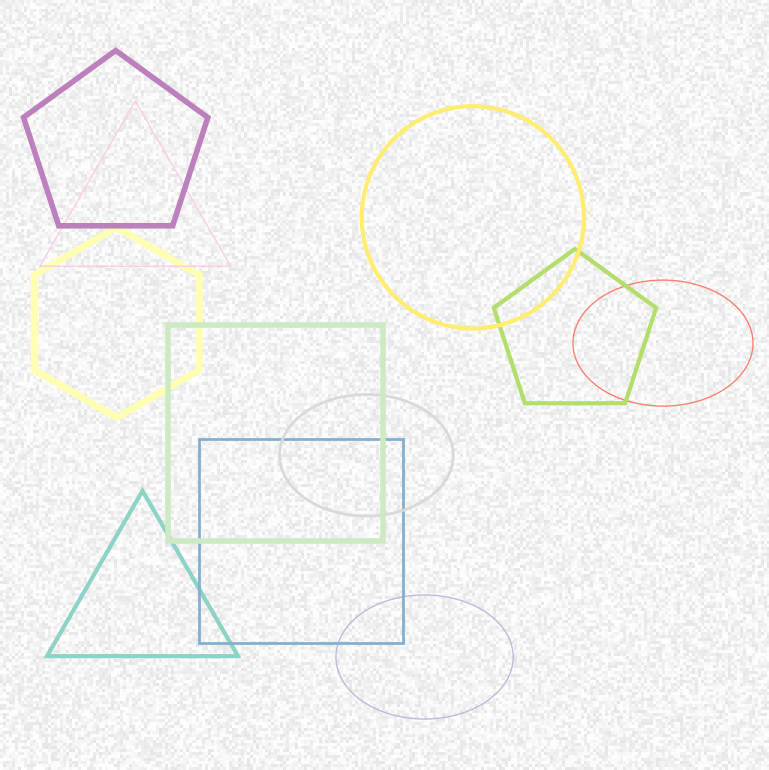[{"shape": "triangle", "thickness": 1.5, "radius": 0.72, "center": [0.185, 0.219]}, {"shape": "hexagon", "thickness": 2.5, "radius": 0.62, "center": [0.152, 0.581]}, {"shape": "oval", "thickness": 0.5, "radius": 0.58, "center": [0.551, 0.147]}, {"shape": "oval", "thickness": 0.5, "radius": 0.58, "center": [0.861, 0.554]}, {"shape": "square", "thickness": 1, "radius": 0.66, "center": [0.391, 0.297]}, {"shape": "pentagon", "thickness": 1.5, "radius": 0.55, "center": [0.747, 0.566]}, {"shape": "triangle", "thickness": 0.5, "radius": 0.72, "center": [0.176, 0.726]}, {"shape": "oval", "thickness": 1, "radius": 0.56, "center": [0.476, 0.409]}, {"shape": "pentagon", "thickness": 2, "radius": 0.63, "center": [0.15, 0.809]}, {"shape": "square", "thickness": 2, "radius": 0.7, "center": [0.357, 0.438]}, {"shape": "circle", "thickness": 1.5, "radius": 0.72, "center": [0.614, 0.718]}]